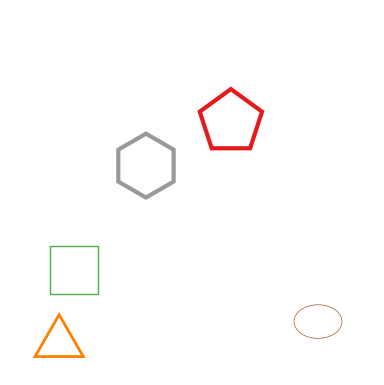[{"shape": "pentagon", "thickness": 3, "radius": 0.43, "center": [0.6, 0.684]}, {"shape": "square", "thickness": 1, "radius": 0.31, "center": [0.193, 0.299]}, {"shape": "triangle", "thickness": 2, "radius": 0.36, "center": [0.154, 0.11]}, {"shape": "oval", "thickness": 0.5, "radius": 0.31, "center": [0.826, 0.165]}, {"shape": "hexagon", "thickness": 3, "radius": 0.41, "center": [0.379, 0.57]}]